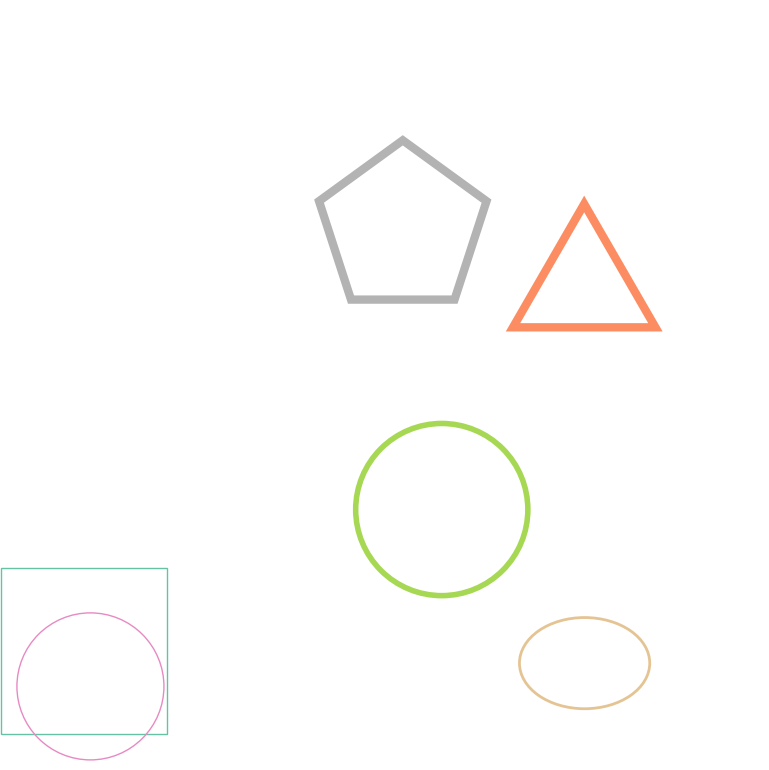[{"shape": "square", "thickness": 0.5, "radius": 0.54, "center": [0.108, 0.154]}, {"shape": "triangle", "thickness": 3, "radius": 0.53, "center": [0.759, 0.628]}, {"shape": "circle", "thickness": 0.5, "radius": 0.48, "center": [0.117, 0.109]}, {"shape": "circle", "thickness": 2, "radius": 0.56, "center": [0.574, 0.338]}, {"shape": "oval", "thickness": 1, "radius": 0.42, "center": [0.759, 0.139]}, {"shape": "pentagon", "thickness": 3, "radius": 0.57, "center": [0.523, 0.703]}]